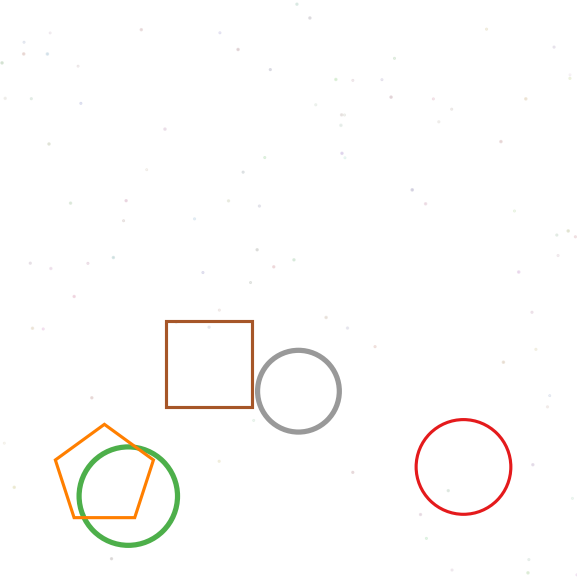[{"shape": "circle", "thickness": 1.5, "radius": 0.41, "center": [0.803, 0.191]}, {"shape": "circle", "thickness": 2.5, "radius": 0.43, "center": [0.222, 0.14]}, {"shape": "pentagon", "thickness": 1.5, "radius": 0.45, "center": [0.181, 0.175]}, {"shape": "square", "thickness": 1.5, "radius": 0.37, "center": [0.362, 0.369]}, {"shape": "circle", "thickness": 2.5, "radius": 0.35, "center": [0.517, 0.322]}]